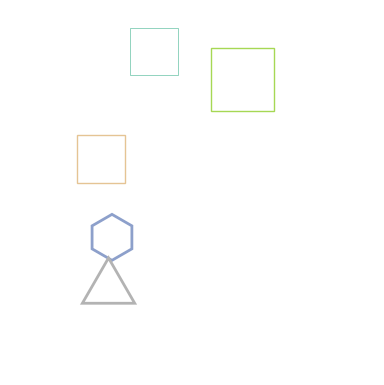[{"shape": "square", "thickness": 0.5, "radius": 0.31, "center": [0.399, 0.866]}, {"shape": "hexagon", "thickness": 2, "radius": 0.3, "center": [0.291, 0.384]}, {"shape": "square", "thickness": 1, "radius": 0.41, "center": [0.629, 0.794]}, {"shape": "square", "thickness": 1, "radius": 0.31, "center": [0.263, 0.588]}, {"shape": "triangle", "thickness": 2, "radius": 0.39, "center": [0.282, 0.252]}]